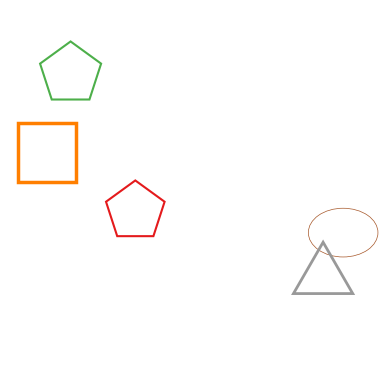[{"shape": "pentagon", "thickness": 1.5, "radius": 0.4, "center": [0.351, 0.451]}, {"shape": "pentagon", "thickness": 1.5, "radius": 0.42, "center": [0.183, 0.809]}, {"shape": "square", "thickness": 2.5, "radius": 0.38, "center": [0.122, 0.604]}, {"shape": "oval", "thickness": 0.5, "radius": 0.45, "center": [0.891, 0.396]}, {"shape": "triangle", "thickness": 2, "radius": 0.44, "center": [0.839, 0.282]}]